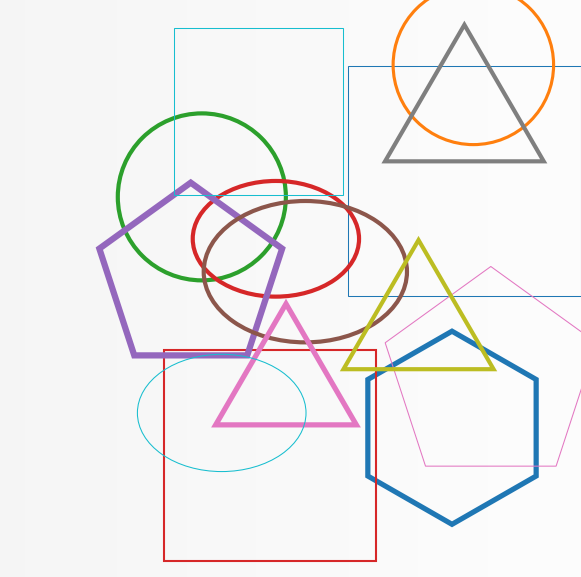[{"shape": "square", "thickness": 0.5, "radius": 1.0, "center": [0.799, 0.686]}, {"shape": "hexagon", "thickness": 2.5, "radius": 0.84, "center": [0.778, 0.258]}, {"shape": "circle", "thickness": 1.5, "radius": 0.69, "center": [0.814, 0.887]}, {"shape": "circle", "thickness": 2, "radius": 0.72, "center": [0.347, 0.658]}, {"shape": "oval", "thickness": 2, "radius": 0.72, "center": [0.475, 0.586]}, {"shape": "square", "thickness": 1, "radius": 0.91, "center": [0.465, 0.21]}, {"shape": "pentagon", "thickness": 3, "radius": 0.83, "center": [0.328, 0.518]}, {"shape": "oval", "thickness": 2, "radius": 0.87, "center": [0.525, 0.529]}, {"shape": "pentagon", "thickness": 0.5, "radius": 0.96, "center": [0.844, 0.347]}, {"shape": "triangle", "thickness": 2.5, "radius": 0.7, "center": [0.492, 0.333]}, {"shape": "triangle", "thickness": 2, "radius": 0.79, "center": [0.799, 0.799]}, {"shape": "triangle", "thickness": 2, "radius": 0.75, "center": [0.72, 0.434]}, {"shape": "oval", "thickness": 0.5, "radius": 0.73, "center": [0.381, 0.284]}, {"shape": "square", "thickness": 0.5, "radius": 0.73, "center": [0.445, 0.806]}]